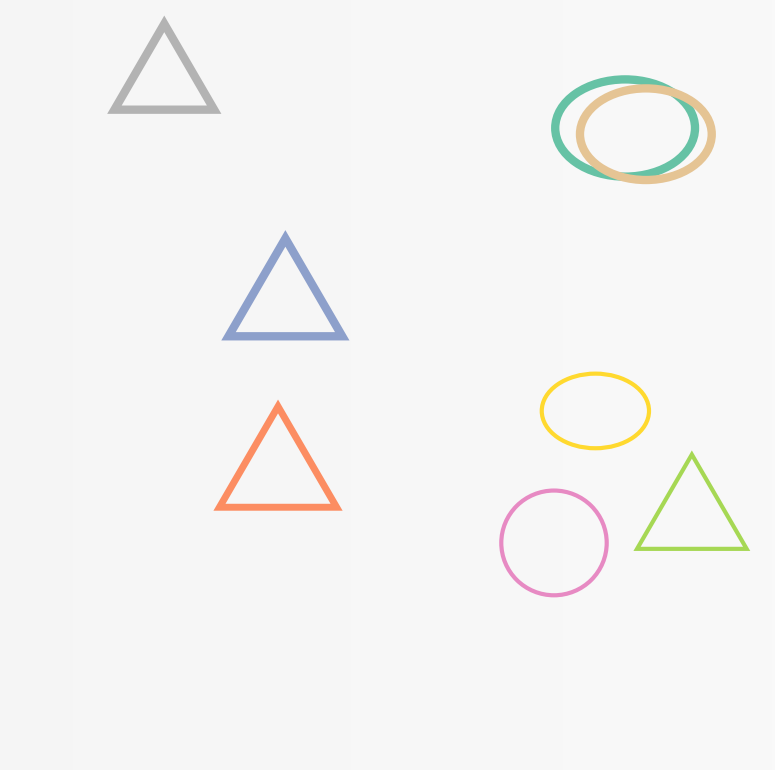[{"shape": "oval", "thickness": 3, "radius": 0.45, "center": [0.807, 0.834]}, {"shape": "triangle", "thickness": 2.5, "radius": 0.44, "center": [0.359, 0.385]}, {"shape": "triangle", "thickness": 3, "radius": 0.42, "center": [0.368, 0.606]}, {"shape": "circle", "thickness": 1.5, "radius": 0.34, "center": [0.715, 0.295]}, {"shape": "triangle", "thickness": 1.5, "radius": 0.41, "center": [0.893, 0.328]}, {"shape": "oval", "thickness": 1.5, "radius": 0.35, "center": [0.768, 0.466]}, {"shape": "oval", "thickness": 3, "radius": 0.43, "center": [0.833, 0.826]}, {"shape": "triangle", "thickness": 3, "radius": 0.37, "center": [0.212, 0.895]}]